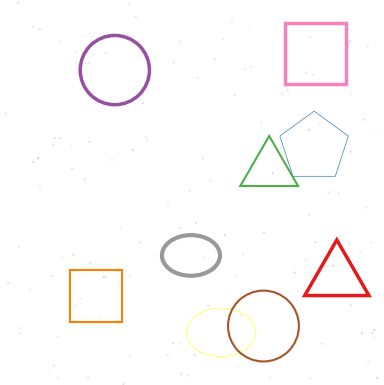[{"shape": "triangle", "thickness": 2.5, "radius": 0.48, "center": [0.875, 0.28]}, {"shape": "pentagon", "thickness": 0.5, "radius": 0.47, "center": [0.816, 0.618]}, {"shape": "triangle", "thickness": 1.5, "radius": 0.43, "center": [0.699, 0.56]}, {"shape": "circle", "thickness": 2.5, "radius": 0.45, "center": [0.298, 0.818]}, {"shape": "square", "thickness": 1.5, "radius": 0.34, "center": [0.25, 0.232]}, {"shape": "oval", "thickness": 0.5, "radius": 0.45, "center": [0.574, 0.137]}, {"shape": "circle", "thickness": 1.5, "radius": 0.46, "center": [0.684, 0.153]}, {"shape": "square", "thickness": 2.5, "radius": 0.4, "center": [0.82, 0.86]}, {"shape": "oval", "thickness": 3, "radius": 0.38, "center": [0.496, 0.337]}]